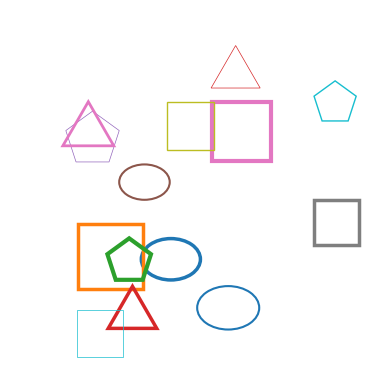[{"shape": "oval", "thickness": 2.5, "radius": 0.38, "center": [0.444, 0.327]}, {"shape": "oval", "thickness": 1.5, "radius": 0.4, "center": [0.593, 0.2]}, {"shape": "square", "thickness": 2.5, "radius": 0.42, "center": [0.287, 0.334]}, {"shape": "pentagon", "thickness": 3, "radius": 0.3, "center": [0.336, 0.321]}, {"shape": "triangle", "thickness": 2.5, "radius": 0.36, "center": [0.344, 0.183]}, {"shape": "triangle", "thickness": 0.5, "radius": 0.37, "center": [0.612, 0.808]}, {"shape": "pentagon", "thickness": 0.5, "radius": 0.36, "center": [0.24, 0.638]}, {"shape": "oval", "thickness": 1.5, "radius": 0.33, "center": [0.375, 0.527]}, {"shape": "triangle", "thickness": 2, "radius": 0.38, "center": [0.229, 0.659]}, {"shape": "square", "thickness": 3, "radius": 0.39, "center": [0.627, 0.658]}, {"shape": "square", "thickness": 2.5, "radius": 0.29, "center": [0.873, 0.422]}, {"shape": "square", "thickness": 1, "radius": 0.31, "center": [0.494, 0.673]}, {"shape": "square", "thickness": 0.5, "radius": 0.3, "center": [0.261, 0.134]}, {"shape": "pentagon", "thickness": 1, "radius": 0.29, "center": [0.87, 0.732]}]